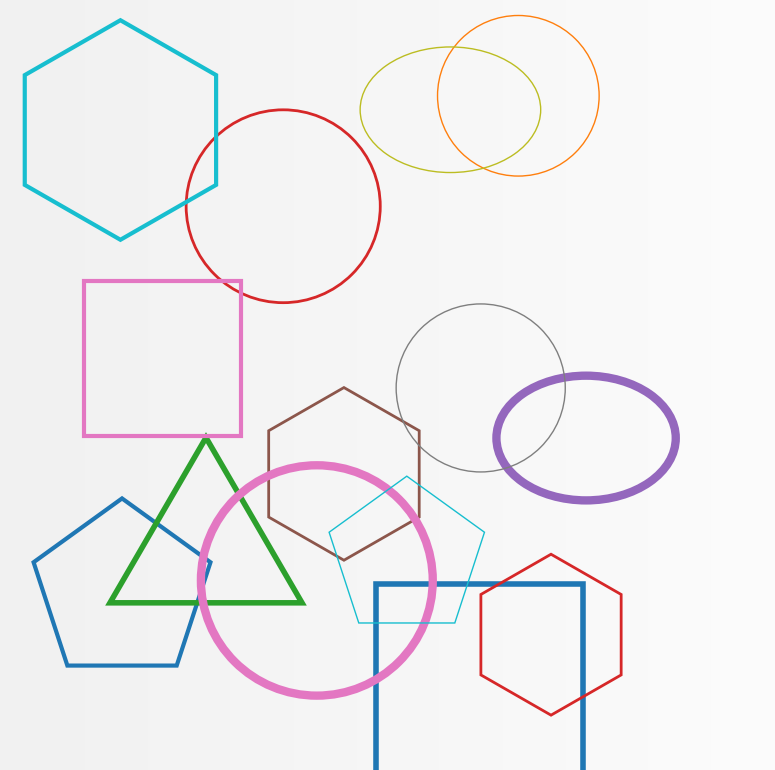[{"shape": "pentagon", "thickness": 1.5, "radius": 0.6, "center": [0.157, 0.233]}, {"shape": "square", "thickness": 2, "radius": 0.67, "center": [0.619, 0.107]}, {"shape": "circle", "thickness": 0.5, "radius": 0.52, "center": [0.669, 0.876]}, {"shape": "triangle", "thickness": 2, "radius": 0.72, "center": [0.266, 0.289]}, {"shape": "circle", "thickness": 1, "radius": 0.63, "center": [0.365, 0.732]}, {"shape": "hexagon", "thickness": 1, "radius": 0.52, "center": [0.711, 0.176]}, {"shape": "oval", "thickness": 3, "radius": 0.58, "center": [0.756, 0.431]}, {"shape": "hexagon", "thickness": 1, "radius": 0.56, "center": [0.444, 0.385]}, {"shape": "square", "thickness": 1.5, "radius": 0.51, "center": [0.21, 0.534]}, {"shape": "circle", "thickness": 3, "radius": 0.75, "center": [0.409, 0.246]}, {"shape": "circle", "thickness": 0.5, "radius": 0.55, "center": [0.62, 0.496]}, {"shape": "oval", "thickness": 0.5, "radius": 0.58, "center": [0.581, 0.857]}, {"shape": "hexagon", "thickness": 1.5, "radius": 0.71, "center": [0.155, 0.831]}, {"shape": "pentagon", "thickness": 0.5, "radius": 0.53, "center": [0.525, 0.276]}]